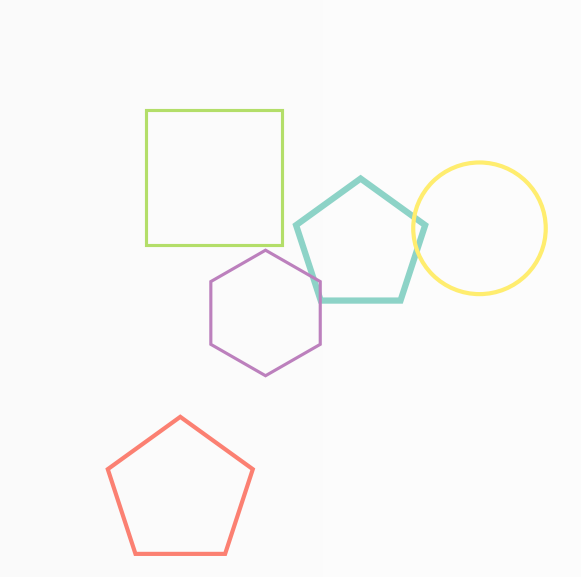[{"shape": "pentagon", "thickness": 3, "radius": 0.58, "center": [0.62, 0.573]}, {"shape": "pentagon", "thickness": 2, "radius": 0.66, "center": [0.31, 0.146]}, {"shape": "square", "thickness": 1.5, "radius": 0.58, "center": [0.368, 0.692]}, {"shape": "hexagon", "thickness": 1.5, "radius": 0.54, "center": [0.457, 0.457]}, {"shape": "circle", "thickness": 2, "radius": 0.57, "center": [0.825, 0.604]}]